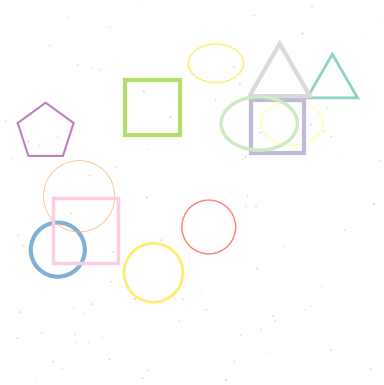[{"shape": "triangle", "thickness": 2, "radius": 0.38, "center": [0.863, 0.784]}, {"shape": "oval", "thickness": 1, "radius": 0.4, "center": [0.758, 0.68]}, {"shape": "square", "thickness": 3, "radius": 0.34, "center": [0.721, 0.671]}, {"shape": "circle", "thickness": 1, "radius": 0.35, "center": [0.542, 0.41]}, {"shape": "circle", "thickness": 3, "radius": 0.35, "center": [0.15, 0.352]}, {"shape": "circle", "thickness": 0.5, "radius": 0.46, "center": [0.205, 0.49]}, {"shape": "square", "thickness": 3, "radius": 0.36, "center": [0.396, 0.72]}, {"shape": "square", "thickness": 2.5, "radius": 0.42, "center": [0.222, 0.401]}, {"shape": "triangle", "thickness": 3, "radius": 0.45, "center": [0.726, 0.796]}, {"shape": "pentagon", "thickness": 1.5, "radius": 0.38, "center": [0.119, 0.657]}, {"shape": "oval", "thickness": 2.5, "radius": 0.5, "center": [0.673, 0.679]}, {"shape": "circle", "thickness": 2, "radius": 0.38, "center": [0.399, 0.292]}, {"shape": "oval", "thickness": 1, "radius": 0.36, "center": [0.561, 0.836]}]